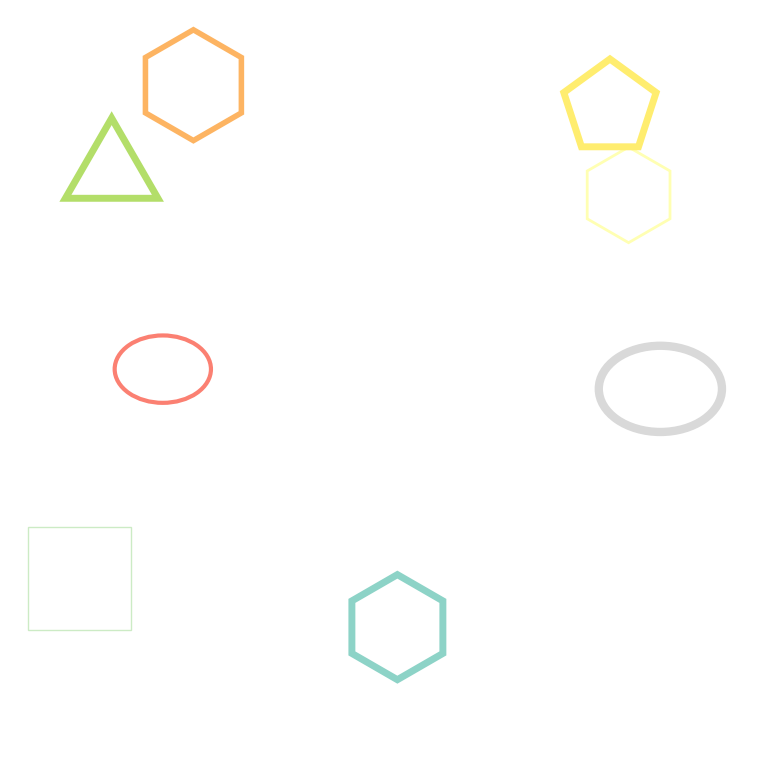[{"shape": "hexagon", "thickness": 2.5, "radius": 0.34, "center": [0.516, 0.186]}, {"shape": "hexagon", "thickness": 1, "radius": 0.31, "center": [0.816, 0.747]}, {"shape": "oval", "thickness": 1.5, "radius": 0.31, "center": [0.211, 0.521]}, {"shape": "hexagon", "thickness": 2, "radius": 0.36, "center": [0.251, 0.889]}, {"shape": "triangle", "thickness": 2.5, "radius": 0.35, "center": [0.145, 0.777]}, {"shape": "oval", "thickness": 3, "radius": 0.4, "center": [0.858, 0.495]}, {"shape": "square", "thickness": 0.5, "radius": 0.34, "center": [0.103, 0.249]}, {"shape": "pentagon", "thickness": 2.5, "radius": 0.32, "center": [0.792, 0.86]}]